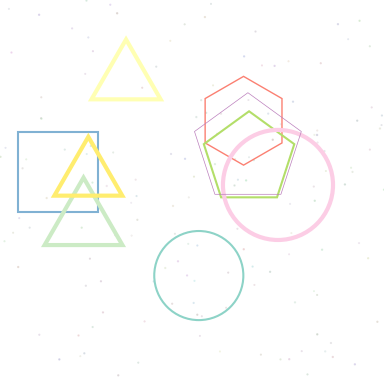[{"shape": "circle", "thickness": 1.5, "radius": 0.58, "center": [0.516, 0.284]}, {"shape": "triangle", "thickness": 3, "radius": 0.52, "center": [0.327, 0.794]}, {"shape": "hexagon", "thickness": 1, "radius": 0.58, "center": [0.633, 0.686]}, {"shape": "square", "thickness": 1.5, "radius": 0.52, "center": [0.152, 0.554]}, {"shape": "pentagon", "thickness": 1.5, "radius": 0.62, "center": [0.647, 0.587]}, {"shape": "circle", "thickness": 3, "radius": 0.71, "center": [0.722, 0.52]}, {"shape": "pentagon", "thickness": 0.5, "radius": 0.73, "center": [0.644, 0.613]}, {"shape": "triangle", "thickness": 3, "radius": 0.58, "center": [0.217, 0.422]}, {"shape": "triangle", "thickness": 3, "radius": 0.51, "center": [0.229, 0.543]}]